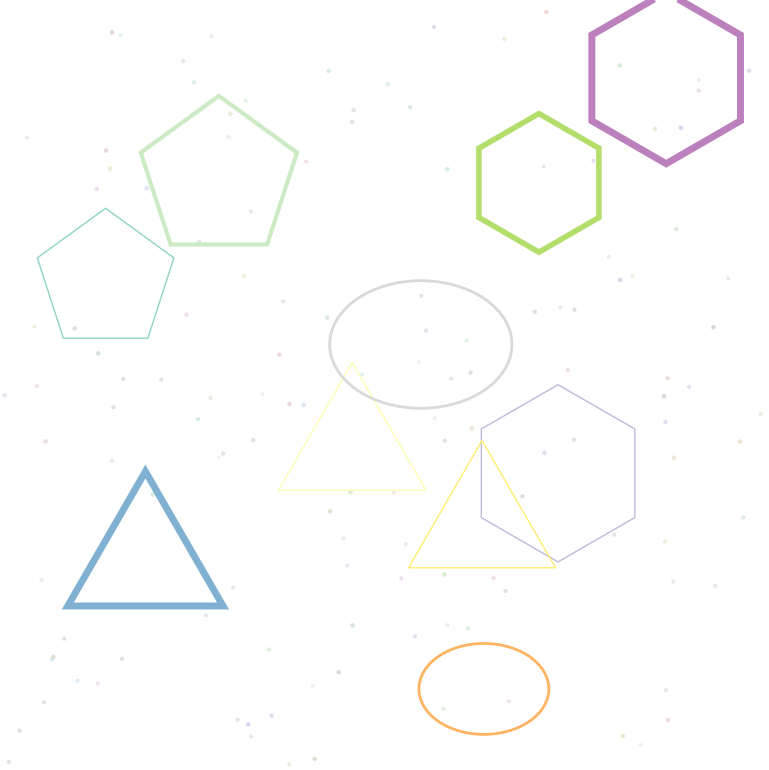[{"shape": "pentagon", "thickness": 0.5, "radius": 0.47, "center": [0.137, 0.636]}, {"shape": "triangle", "thickness": 0.5, "radius": 0.55, "center": [0.457, 0.419]}, {"shape": "hexagon", "thickness": 0.5, "radius": 0.58, "center": [0.725, 0.385]}, {"shape": "triangle", "thickness": 2.5, "radius": 0.58, "center": [0.189, 0.271]}, {"shape": "oval", "thickness": 1, "radius": 0.42, "center": [0.628, 0.105]}, {"shape": "hexagon", "thickness": 2, "radius": 0.45, "center": [0.7, 0.762]}, {"shape": "oval", "thickness": 1, "radius": 0.59, "center": [0.547, 0.553]}, {"shape": "hexagon", "thickness": 2.5, "radius": 0.56, "center": [0.865, 0.899]}, {"shape": "pentagon", "thickness": 1.5, "radius": 0.53, "center": [0.284, 0.769]}, {"shape": "triangle", "thickness": 0.5, "radius": 0.55, "center": [0.626, 0.318]}]